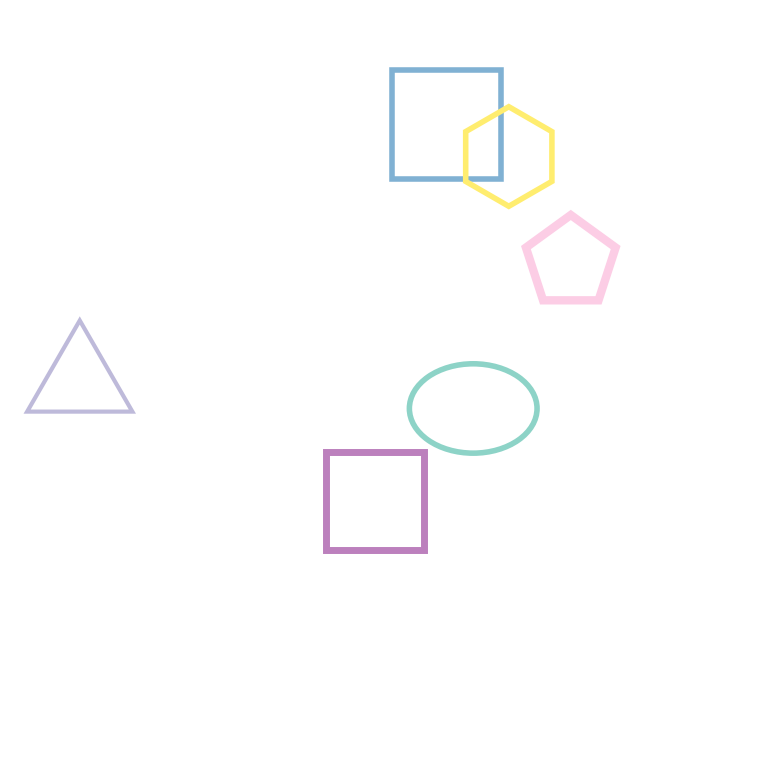[{"shape": "oval", "thickness": 2, "radius": 0.41, "center": [0.615, 0.47]}, {"shape": "triangle", "thickness": 1.5, "radius": 0.39, "center": [0.104, 0.505]}, {"shape": "square", "thickness": 2, "radius": 0.35, "center": [0.58, 0.839]}, {"shape": "pentagon", "thickness": 3, "radius": 0.31, "center": [0.741, 0.66]}, {"shape": "square", "thickness": 2.5, "radius": 0.32, "center": [0.487, 0.349]}, {"shape": "hexagon", "thickness": 2, "radius": 0.32, "center": [0.661, 0.797]}]